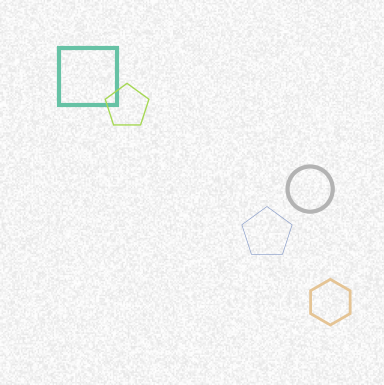[{"shape": "square", "thickness": 3, "radius": 0.37, "center": [0.229, 0.802]}, {"shape": "pentagon", "thickness": 0.5, "radius": 0.34, "center": [0.693, 0.395]}, {"shape": "pentagon", "thickness": 1, "radius": 0.3, "center": [0.33, 0.724]}, {"shape": "hexagon", "thickness": 2, "radius": 0.3, "center": [0.858, 0.215]}, {"shape": "circle", "thickness": 3, "radius": 0.29, "center": [0.806, 0.509]}]